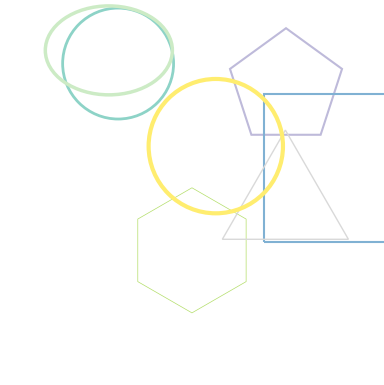[{"shape": "circle", "thickness": 2, "radius": 0.72, "center": [0.307, 0.835]}, {"shape": "pentagon", "thickness": 1.5, "radius": 0.76, "center": [0.743, 0.774]}, {"shape": "square", "thickness": 1.5, "radius": 0.96, "center": [0.877, 0.564]}, {"shape": "hexagon", "thickness": 0.5, "radius": 0.81, "center": [0.499, 0.35]}, {"shape": "triangle", "thickness": 1, "radius": 0.95, "center": [0.741, 0.473]}, {"shape": "oval", "thickness": 2.5, "radius": 0.83, "center": [0.283, 0.869]}, {"shape": "circle", "thickness": 3, "radius": 0.87, "center": [0.561, 0.62]}]